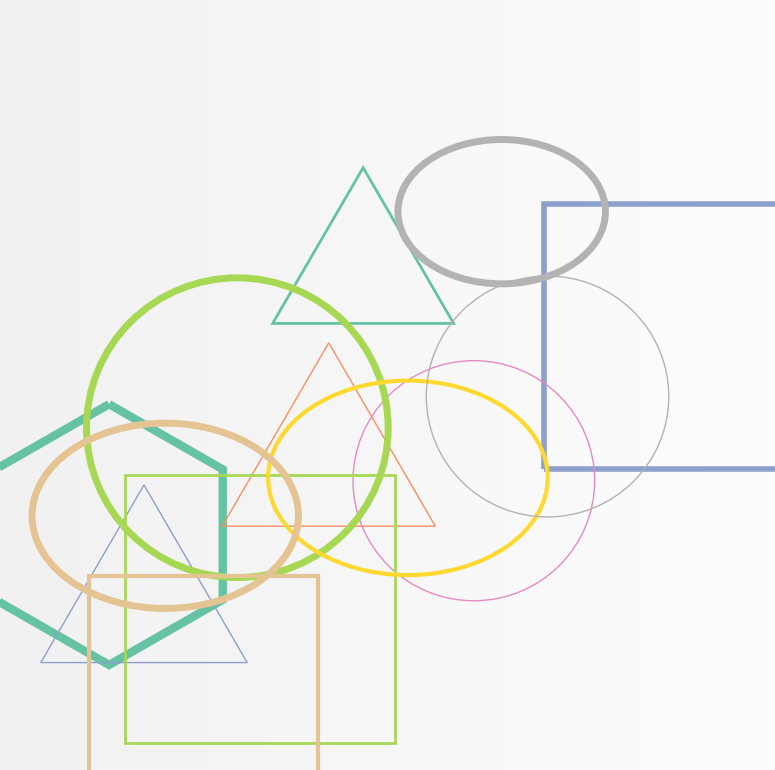[{"shape": "hexagon", "thickness": 3, "radius": 0.85, "center": [0.141, 0.306]}, {"shape": "triangle", "thickness": 1, "radius": 0.67, "center": [0.469, 0.647]}, {"shape": "triangle", "thickness": 0.5, "radius": 0.79, "center": [0.424, 0.396]}, {"shape": "triangle", "thickness": 0.5, "radius": 0.77, "center": [0.186, 0.216]}, {"shape": "square", "thickness": 2, "radius": 0.86, "center": [0.874, 0.563]}, {"shape": "circle", "thickness": 0.5, "radius": 0.78, "center": [0.611, 0.376]}, {"shape": "circle", "thickness": 2.5, "radius": 0.97, "center": [0.306, 0.445]}, {"shape": "square", "thickness": 1, "radius": 0.87, "center": [0.335, 0.21]}, {"shape": "oval", "thickness": 1.5, "radius": 0.9, "center": [0.526, 0.379]}, {"shape": "square", "thickness": 1.5, "radius": 0.74, "center": [0.262, 0.104]}, {"shape": "oval", "thickness": 2.5, "radius": 0.86, "center": [0.213, 0.33]}, {"shape": "circle", "thickness": 0.5, "radius": 0.78, "center": [0.707, 0.485]}, {"shape": "oval", "thickness": 2.5, "radius": 0.67, "center": [0.647, 0.725]}]